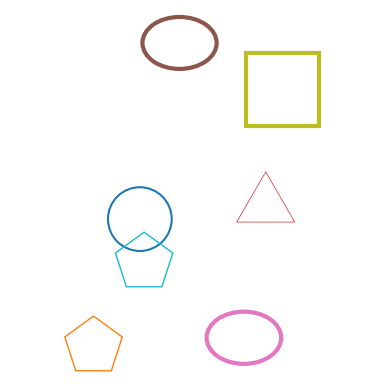[{"shape": "circle", "thickness": 1.5, "radius": 0.41, "center": [0.363, 0.431]}, {"shape": "pentagon", "thickness": 1, "radius": 0.39, "center": [0.243, 0.1]}, {"shape": "triangle", "thickness": 0.5, "radius": 0.44, "center": [0.69, 0.467]}, {"shape": "oval", "thickness": 3, "radius": 0.48, "center": [0.466, 0.888]}, {"shape": "oval", "thickness": 3, "radius": 0.48, "center": [0.633, 0.123]}, {"shape": "square", "thickness": 3, "radius": 0.48, "center": [0.734, 0.768]}, {"shape": "pentagon", "thickness": 1, "radius": 0.39, "center": [0.374, 0.319]}]